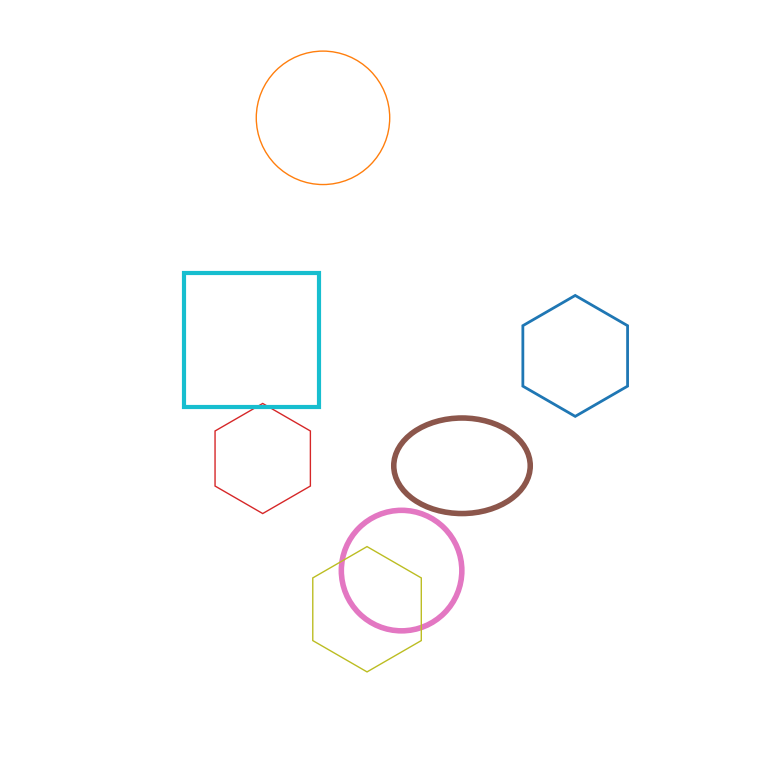[{"shape": "hexagon", "thickness": 1, "radius": 0.39, "center": [0.747, 0.538]}, {"shape": "circle", "thickness": 0.5, "radius": 0.43, "center": [0.419, 0.847]}, {"shape": "hexagon", "thickness": 0.5, "radius": 0.36, "center": [0.341, 0.405]}, {"shape": "oval", "thickness": 2, "radius": 0.44, "center": [0.6, 0.395]}, {"shape": "circle", "thickness": 2, "radius": 0.39, "center": [0.522, 0.259]}, {"shape": "hexagon", "thickness": 0.5, "radius": 0.41, "center": [0.477, 0.209]}, {"shape": "square", "thickness": 1.5, "radius": 0.44, "center": [0.326, 0.558]}]